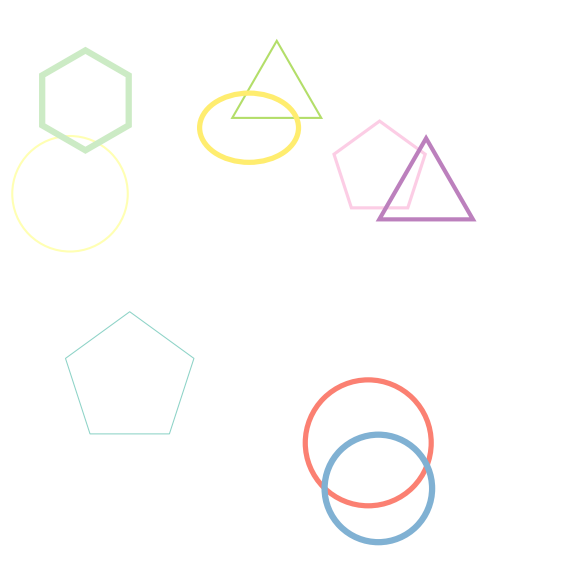[{"shape": "pentagon", "thickness": 0.5, "radius": 0.58, "center": [0.225, 0.342]}, {"shape": "circle", "thickness": 1, "radius": 0.5, "center": [0.121, 0.664]}, {"shape": "circle", "thickness": 2.5, "radius": 0.55, "center": [0.638, 0.232]}, {"shape": "circle", "thickness": 3, "radius": 0.47, "center": [0.655, 0.153]}, {"shape": "triangle", "thickness": 1, "radius": 0.44, "center": [0.479, 0.839]}, {"shape": "pentagon", "thickness": 1.5, "radius": 0.42, "center": [0.657, 0.706]}, {"shape": "triangle", "thickness": 2, "radius": 0.47, "center": [0.738, 0.666]}, {"shape": "hexagon", "thickness": 3, "radius": 0.43, "center": [0.148, 0.825]}, {"shape": "oval", "thickness": 2.5, "radius": 0.43, "center": [0.431, 0.778]}]